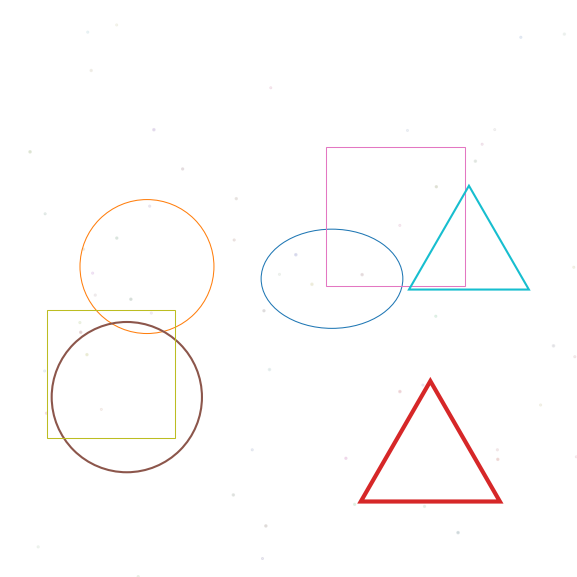[{"shape": "oval", "thickness": 0.5, "radius": 0.61, "center": [0.575, 0.516]}, {"shape": "circle", "thickness": 0.5, "radius": 0.58, "center": [0.254, 0.538]}, {"shape": "triangle", "thickness": 2, "radius": 0.7, "center": [0.745, 0.2]}, {"shape": "circle", "thickness": 1, "radius": 0.65, "center": [0.22, 0.311]}, {"shape": "square", "thickness": 0.5, "radius": 0.6, "center": [0.685, 0.625]}, {"shape": "square", "thickness": 0.5, "radius": 0.55, "center": [0.193, 0.352]}, {"shape": "triangle", "thickness": 1, "radius": 0.6, "center": [0.812, 0.558]}]